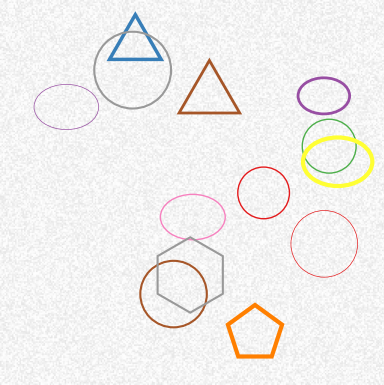[{"shape": "circle", "thickness": 0.5, "radius": 0.43, "center": [0.842, 0.367]}, {"shape": "circle", "thickness": 1, "radius": 0.34, "center": [0.685, 0.499]}, {"shape": "triangle", "thickness": 2.5, "radius": 0.39, "center": [0.352, 0.884]}, {"shape": "circle", "thickness": 1, "radius": 0.35, "center": [0.855, 0.62]}, {"shape": "oval", "thickness": 0.5, "radius": 0.42, "center": [0.172, 0.722]}, {"shape": "oval", "thickness": 2, "radius": 0.33, "center": [0.841, 0.751]}, {"shape": "pentagon", "thickness": 3, "radius": 0.37, "center": [0.662, 0.134]}, {"shape": "oval", "thickness": 3, "radius": 0.45, "center": [0.877, 0.58]}, {"shape": "circle", "thickness": 1.5, "radius": 0.43, "center": [0.451, 0.236]}, {"shape": "triangle", "thickness": 2, "radius": 0.46, "center": [0.544, 0.752]}, {"shape": "oval", "thickness": 1, "radius": 0.42, "center": [0.501, 0.436]}, {"shape": "circle", "thickness": 1.5, "radius": 0.5, "center": [0.345, 0.818]}, {"shape": "hexagon", "thickness": 1.5, "radius": 0.49, "center": [0.494, 0.286]}]